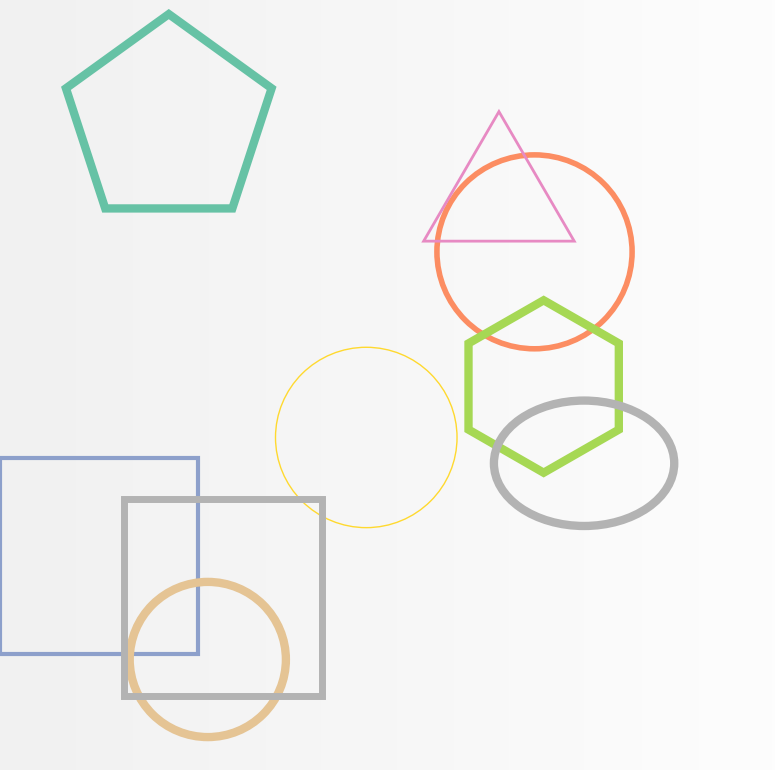[{"shape": "pentagon", "thickness": 3, "radius": 0.7, "center": [0.218, 0.842]}, {"shape": "circle", "thickness": 2, "radius": 0.63, "center": [0.69, 0.673]}, {"shape": "square", "thickness": 1.5, "radius": 0.64, "center": [0.128, 0.278]}, {"shape": "triangle", "thickness": 1, "radius": 0.56, "center": [0.644, 0.743]}, {"shape": "hexagon", "thickness": 3, "radius": 0.56, "center": [0.701, 0.498]}, {"shape": "circle", "thickness": 0.5, "radius": 0.59, "center": [0.473, 0.432]}, {"shape": "circle", "thickness": 3, "radius": 0.5, "center": [0.268, 0.144]}, {"shape": "square", "thickness": 2.5, "radius": 0.64, "center": [0.288, 0.223]}, {"shape": "oval", "thickness": 3, "radius": 0.58, "center": [0.754, 0.398]}]